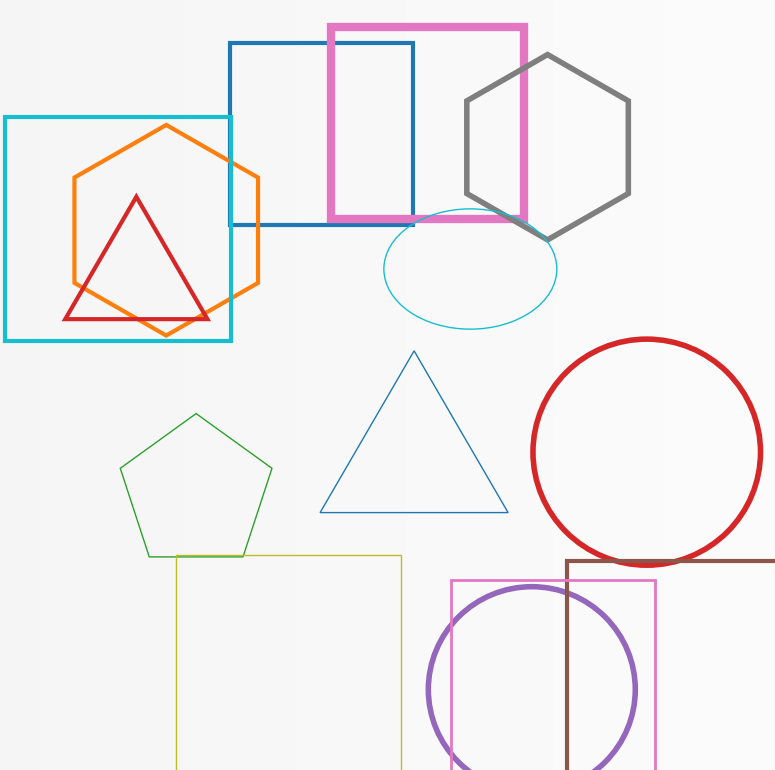[{"shape": "triangle", "thickness": 0.5, "radius": 0.7, "center": [0.534, 0.404]}, {"shape": "square", "thickness": 1.5, "radius": 0.59, "center": [0.415, 0.826]}, {"shape": "hexagon", "thickness": 1.5, "radius": 0.68, "center": [0.215, 0.701]}, {"shape": "pentagon", "thickness": 0.5, "radius": 0.51, "center": [0.253, 0.36]}, {"shape": "circle", "thickness": 2, "radius": 0.73, "center": [0.835, 0.413]}, {"shape": "triangle", "thickness": 1.5, "radius": 0.53, "center": [0.176, 0.638]}, {"shape": "circle", "thickness": 2, "radius": 0.67, "center": [0.686, 0.105]}, {"shape": "square", "thickness": 1.5, "radius": 0.69, "center": [0.869, 0.134]}, {"shape": "square", "thickness": 1, "radius": 0.66, "center": [0.714, 0.115]}, {"shape": "square", "thickness": 3, "radius": 0.62, "center": [0.552, 0.84]}, {"shape": "hexagon", "thickness": 2, "radius": 0.6, "center": [0.707, 0.809]}, {"shape": "square", "thickness": 0.5, "radius": 0.73, "center": [0.372, 0.134]}, {"shape": "oval", "thickness": 0.5, "radius": 0.56, "center": [0.607, 0.651]}, {"shape": "square", "thickness": 1.5, "radius": 0.73, "center": [0.152, 0.703]}]